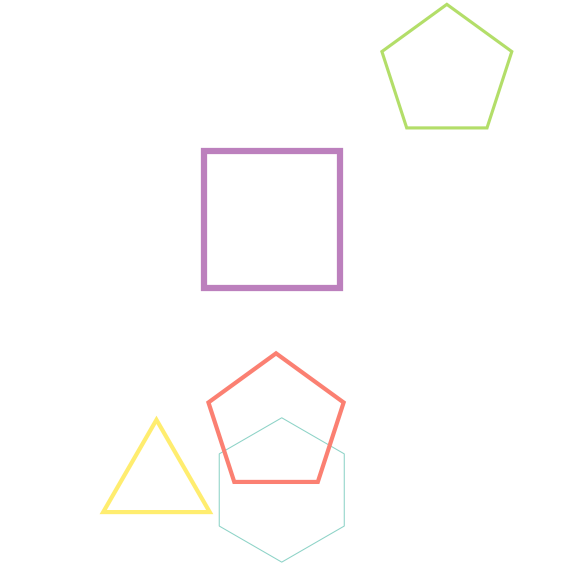[{"shape": "hexagon", "thickness": 0.5, "radius": 0.62, "center": [0.488, 0.151]}, {"shape": "pentagon", "thickness": 2, "radius": 0.62, "center": [0.478, 0.264]}, {"shape": "pentagon", "thickness": 1.5, "radius": 0.59, "center": [0.774, 0.873]}, {"shape": "square", "thickness": 3, "radius": 0.59, "center": [0.471, 0.619]}, {"shape": "triangle", "thickness": 2, "radius": 0.53, "center": [0.271, 0.166]}]